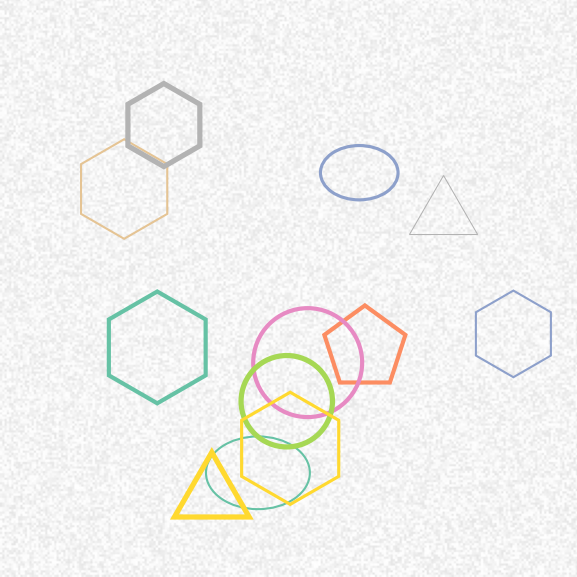[{"shape": "hexagon", "thickness": 2, "radius": 0.48, "center": [0.272, 0.398]}, {"shape": "oval", "thickness": 1, "radius": 0.45, "center": [0.447, 0.18]}, {"shape": "pentagon", "thickness": 2, "radius": 0.37, "center": [0.632, 0.396]}, {"shape": "hexagon", "thickness": 1, "radius": 0.37, "center": [0.889, 0.421]}, {"shape": "oval", "thickness": 1.5, "radius": 0.34, "center": [0.622, 0.7]}, {"shape": "circle", "thickness": 2, "radius": 0.47, "center": [0.533, 0.371]}, {"shape": "circle", "thickness": 2.5, "radius": 0.4, "center": [0.497, 0.304]}, {"shape": "triangle", "thickness": 2.5, "radius": 0.37, "center": [0.367, 0.141]}, {"shape": "hexagon", "thickness": 1.5, "radius": 0.49, "center": [0.502, 0.223]}, {"shape": "hexagon", "thickness": 1, "radius": 0.43, "center": [0.215, 0.672]}, {"shape": "hexagon", "thickness": 2.5, "radius": 0.36, "center": [0.284, 0.783]}, {"shape": "triangle", "thickness": 0.5, "radius": 0.34, "center": [0.768, 0.627]}]